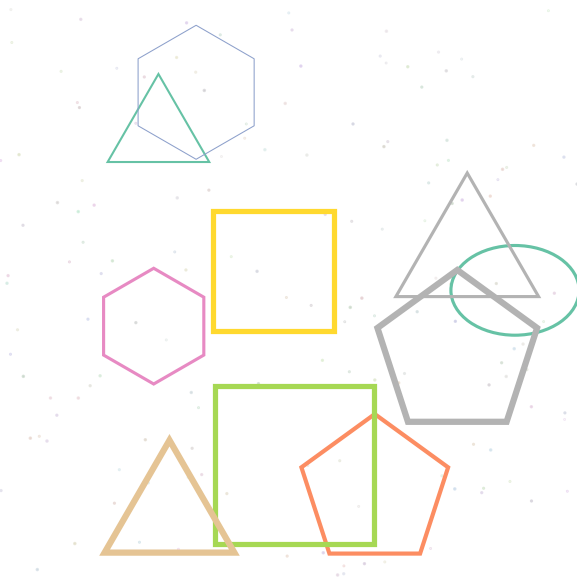[{"shape": "oval", "thickness": 1.5, "radius": 0.55, "center": [0.892, 0.496]}, {"shape": "triangle", "thickness": 1, "radius": 0.51, "center": [0.274, 0.769]}, {"shape": "pentagon", "thickness": 2, "radius": 0.67, "center": [0.649, 0.149]}, {"shape": "hexagon", "thickness": 0.5, "radius": 0.58, "center": [0.34, 0.839]}, {"shape": "hexagon", "thickness": 1.5, "radius": 0.5, "center": [0.266, 0.434]}, {"shape": "square", "thickness": 2.5, "radius": 0.69, "center": [0.51, 0.194]}, {"shape": "square", "thickness": 2.5, "radius": 0.52, "center": [0.474, 0.53]}, {"shape": "triangle", "thickness": 3, "radius": 0.65, "center": [0.293, 0.107]}, {"shape": "triangle", "thickness": 1.5, "radius": 0.71, "center": [0.809, 0.557]}, {"shape": "pentagon", "thickness": 3, "radius": 0.73, "center": [0.792, 0.386]}]